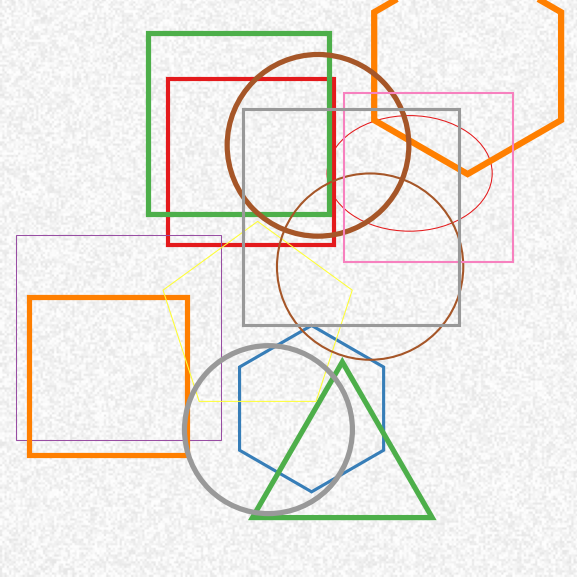[{"shape": "square", "thickness": 2, "radius": 0.72, "center": [0.435, 0.718]}, {"shape": "oval", "thickness": 0.5, "radius": 0.71, "center": [0.709, 0.699]}, {"shape": "hexagon", "thickness": 1.5, "radius": 0.72, "center": [0.54, 0.292]}, {"shape": "triangle", "thickness": 2.5, "radius": 0.9, "center": [0.593, 0.193]}, {"shape": "square", "thickness": 2.5, "radius": 0.78, "center": [0.413, 0.784]}, {"shape": "square", "thickness": 0.5, "radius": 0.89, "center": [0.205, 0.415]}, {"shape": "hexagon", "thickness": 3, "radius": 0.93, "center": [0.81, 0.885]}, {"shape": "square", "thickness": 2.5, "radius": 0.69, "center": [0.187, 0.348]}, {"shape": "pentagon", "thickness": 0.5, "radius": 0.86, "center": [0.446, 0.443]}, {"shape": "circle", "thickness": 1, "radius": 0.81, "center": [0.641, 0.537]}, {"shape": "circle", "thickness": 2.5, "radius": 0.79, "center": [0.551, 0.747]}, {"shape": "square", "thickness": 1, "radius": 0.73, "center": [0.741, 0.692]}, {"shape": "circle", "thickness": 2.5, "radius": 0.73, "center": [0.465, 0.255]}, {"shape": "square", "thickness": 1.5, "radius": 0.94, "center": [0.608, 0.624]}]